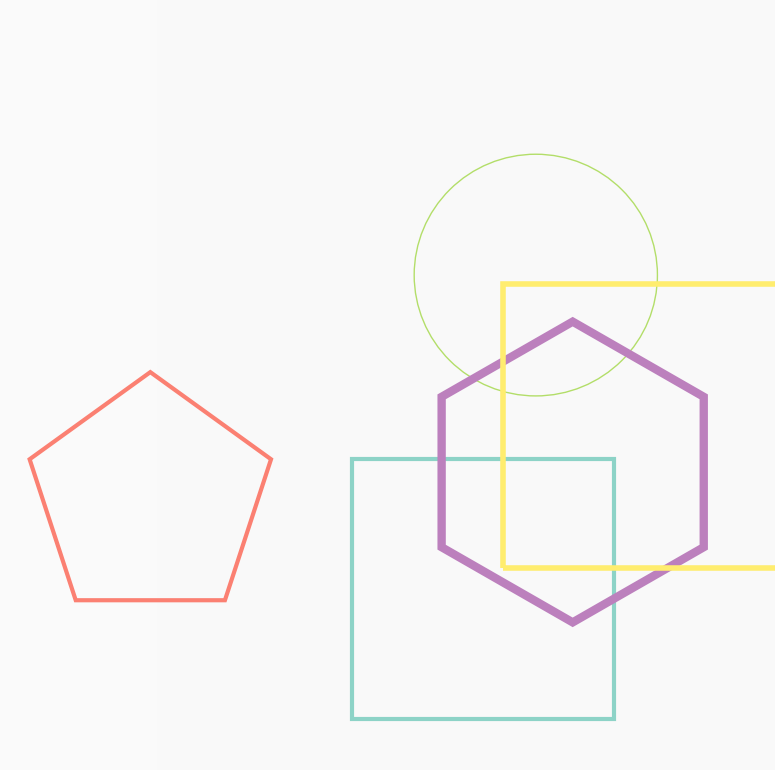[{"shape": "square", "thickness": 1.5, "radius": 0.84, "center": [0.623, 0.235]}, {"shape": "pentagon", "thickness": 1.5, "radius": 0.82, "center": [0.194, 0.353]}, {"shape": "circle", "thickness": 0.5, "radius": 0.78, "center": [0.691, 0.643]}, {"shape": "hexagon", "thickness": 3, "radius": 0.98, "center": [0.739, 0.387]}, {"shape": "square", "thickness": 2, "radius": 0.92, "center": [0.834, 0.446]}]